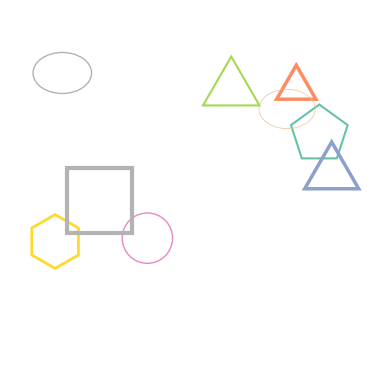[{"shape": "pentagon", "thickness": 1.5, "radius": 0.39, "center": [0.829, 0.651]}, {"shape": "triangle", "thickness": 2.5, "radius": 0.29, "center": [0.769, 0.772]}, {"shape": "triangle", "thickness": 2.5, "radius": 0.4, "center": [0.862, 0.55]}, {"shape": "circle", "thickness": 1, "radius": 0.33, "center": [0.383, 0.381]}, {"shape": "triangle", "thickness": 1.5, "radius": 0.42, "center": [0.601, 0.768]}, {"shape": "hexagon", "thickness": 2, "radius": 0.35, "center": [0.143, 0.373]}, {"shape": "oval", "thickness": 0.5, "radius": 0.36, "center": [0.746, 0.717]}, {"shape": "oval", "thickness": 1, "radius": 0.38, "center": [0.162, 0.81]}, {"shape": "square", "thickness": 3, "radius": 0.42, "center": [0.258, 0.479]}]